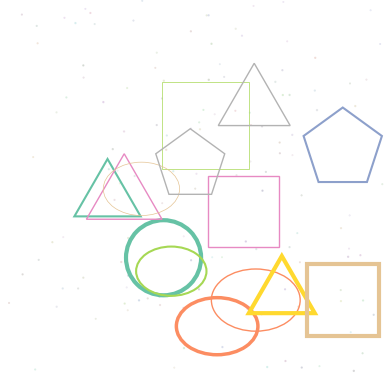[{"shape": "triangle", "thickness": 1.5, "radius": 0.5, "center": [0.279, 0.488]}, {"shape": "circle", "thickness": 3, "radius": 0.49, "center": [0.425, 0.331]}, {"shape": "oval", "thickness": 1, "radius": 0.58, "center": [0.664, 0.221]}, {"shape": "oval", "thickness": 2.5, "radius": 0.53, "center": [0.564, 0.153]}, {"shape": "pentagon", "thickness": 1.5, "radius": 0.53, "center": [0.89, 0.614]}, {"shape": "square", "thickness": 1, "radius": 0.46, "center": [0.632, 0.451]}, {"shape": "triangle", "thickness": 1, "radius": 0.57, "center": [0.323, 0.487]}, {"shape": "oval", "thickness": 1.5, "radius": 0.46, "center": [0.445, 0.296]}, {"shape": "square", "thickness": 0.5, "radius": 0.56, "center": [0.534, 0.674]}, {"shape": "triangle", "thickness": 3, "radius": 0.49, "center": [0.732, 0.236]}, {"shape": "square", "thickness": 3, "radius": 0.47, "center": [0.892, 0.221]}, {"shape": "oval", "thickness": 0.5, "radius": 0.5, "center": [0.367, 0.509]}, {"shape": "triangle", "thickness": 1, "radius": 0.54, "center": [0.66, 0.728]}, {"shape": "pentagon", "thickness": 1, "radius": 0.47, "center": [0.494, 0.571]}]